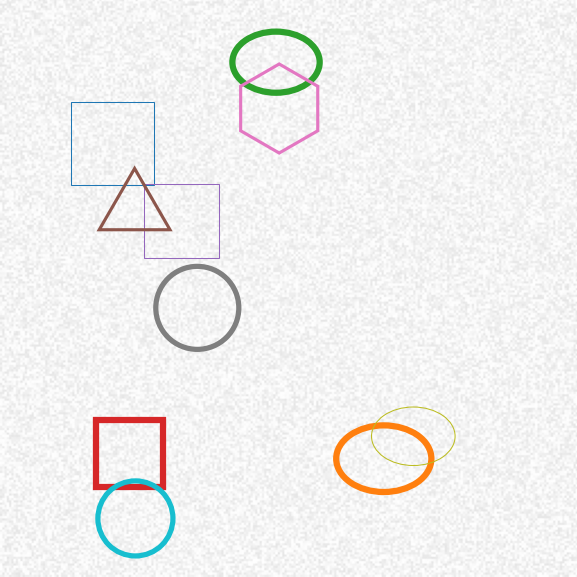[{"shape": "square", "thickness": 0.5, "radius": 0.36, "center": [0.194, 0.751]}, {"shape": "oval", "thickness": 3, "radius": 0.41, "center": [0.665, 0.205]}, {"shape": "oval", "thickness": 3, "radius": 0.38, "center": [0.478, 0.891]}, {"shape": "square", "thickness": 3, "radius": 0.29, "center": [0.225, 0.213]}, {"shape": "square", "thickness": 0.5, "radius": 0.32, "center": [0.314, 0.617]}, {"shape": "triangle", "thickness": 1.5, "radius": 0.35, "center": [0.233, 0.637]}, {"shape": "hexagon", "thickness": 1.5, "radius": 0.39, "center": [0.483, 0.811]}, {"shape": "circle", "thickness": 2.5, "radius": 0.36, "center": [0.342, 0.466]}, {"shape": "oval", "thickness": 0.5, "radius": 0.36, "center": [0.716, 0.244]}, {"shape": "circle", "thickness": 2.5, "radius": 0.32, "center": [0.234, 0.101]}]